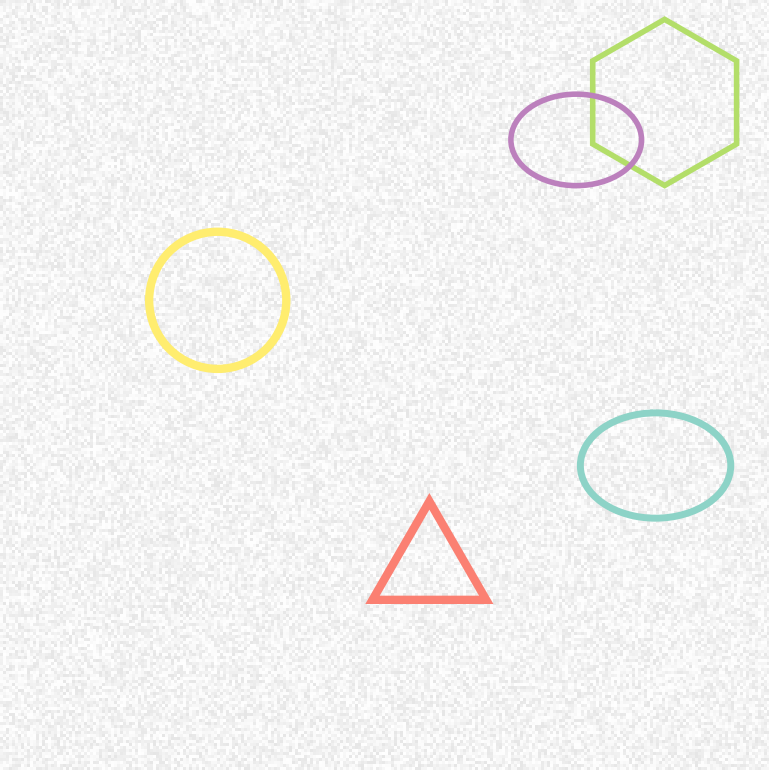[{"shape": "oval", "thickness": 2.5, "radius": 0.49, "center": [0.851, 0.395]}, {"shape": "triangle", "thickness": 3, "radius": 0.43, "center": [0.558, 0.264]}, {"shape": "hexagon", "thickness": 2, "radius": 0.54, "center": [0.863, 0.867]}, {"shape": "oval", "thickness": 2, "radius": 0.42, "center": [0.748, 0.818]}, {"shape": "circle", "thickness": 3, "radius": 0.45, "center": [0.283, 0.61]}]